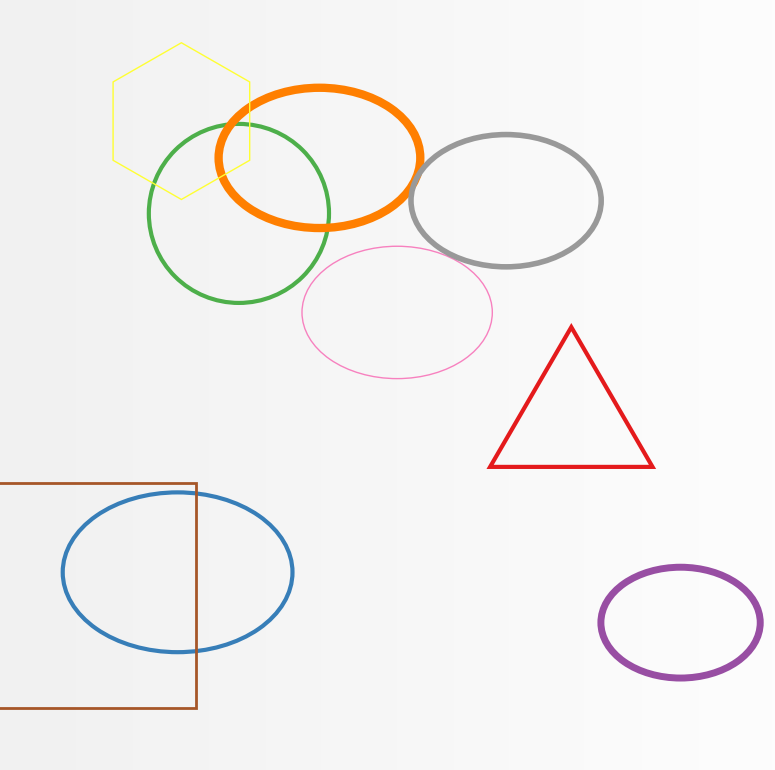[{"shape": "triangle", "thickness": 1.5, "radius": 0.61, "center": [0.737, 0.454]}, {"shape": "oval", "thickness": 1.5, "radius": 0.74, "center": [0.229, 0.257]}, {"shape": "circle", "thickness": 1.5, "radius": 0.58, "center": [0.308, 0.723]}, {"shape": "oval", "thickness": 2.5, "radius": 0.51, "center": [0.878, 0.191]}, {"shape": "oval", "thickness": 3, "radius": 0.65, "center": [0.412, 0.795]}, {"shape": "hexagon", "thickness": 0.5, "radius": 0.51, "center": [0.234, 0.843]}, {"shape": "square", "thickness": 1, "radius": 0.73, "center": [0.106, 0.226]}, {"shape": "oval", "thickness": 0.5, "radius": 0.61, "center": [0.512, 0.594]}, {"shape": "oval", "thickness": 2, "radius": 0.61, "center": [0.653, 0.739]}]